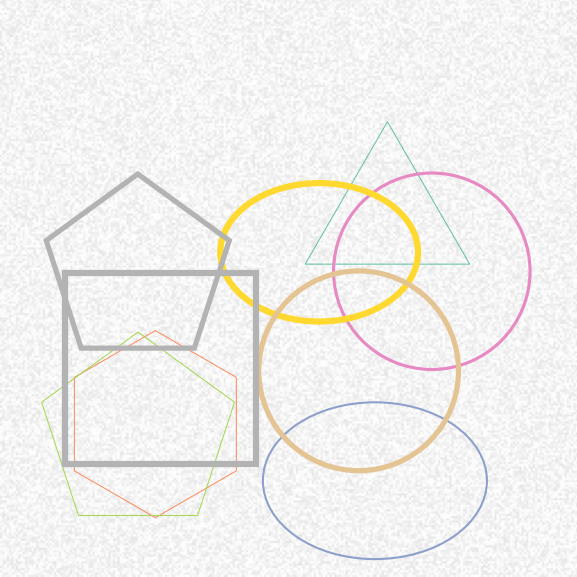[{"shape": "triangle", "thickness": 0.5, "radius": 0.82, "center": [0.671, 0.624]}, {"shape": "hexagon", "thickness": 0.5, "radius": 0.81, "center": [0.269, 0.265]}, {"shape": "oval", "thickness": 1, "radius": 0.97, "center": [0.649, 0.167]}, {"shape": "circle", "thickness": 1.5, "radius": 0.85, "center": [0.748, 0.529]}, {"shape": "pentagon", "thickness": 0.5, "radius": 0.88, "center": [0.239, 0.249]}, {"shape": "oval", "thickness": 3, "radius": 0.86, "center": [0.553, 0.562]}, {"shape": "circle", "thickness": 2.5, "radius": 0.86, "center": [0.621, 0.357]}, {"shape": "square", "thickness": 3, "radius": 0.83, "center": [0.278, 0.361]}, {"shape": "pentagon", "thickness": 2.5, "radius": 0.83, "center": [0.239, 0.531]}]